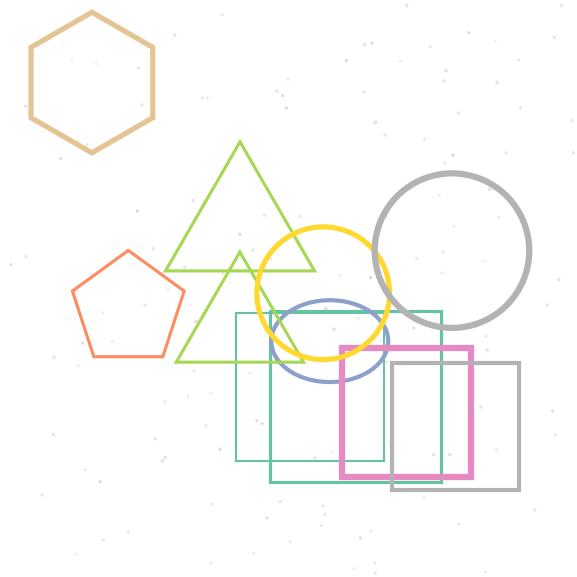[{"shape": "square", "thickness": 1, "radius": 0.64, "center": [0.537, 0.329]}, {"shape": "square", "thickness": 1.5, "radius": 0.74, "center": [0.615, 0.313]}, {"shape": "pentagon", "thickness": 1.5, "radius": 0.51, "center": [0.222, 0.464]}, {"shape": "oval", "thickness": 2, "radius": 0.51, "center": [0.571, 0.408]}, {"shape": "square", "thickness": 3, "radius": 0.56, "center": [0.704, 0.285]}, {"shape": "triangle", "thickness": 1.5, "radius": 0.74, "center": [0.416, 0.605]}, {"shape": "triangle", "thickness": 1.5, "radius": 0.64, "center": [0.415, 0.436]}, {"shape": "circle", "thickness": 2.5, "radius": 0.57, "center": [0.56, 0.491]}, {"shape": "hexagon", "thickness": 2.5, "radius": 0.61, "center": [0.159, 0.856]}, {"shape": "square", "thickness": 2, "radius": 0.55, "center": [0.789, 0.261]}, {"shape": "circle", "thickness": 3, "radius": 0.67, "center": [0.783, 0.565]}]